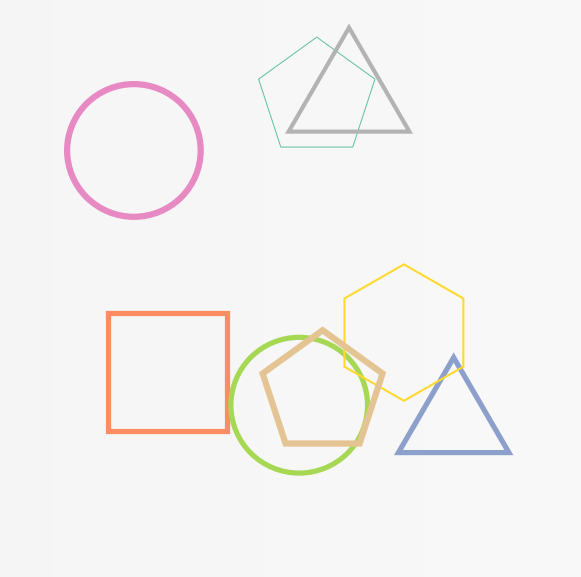[{"shape": "pentagon", "thickness": 0.5, "radius": 0.53, "center": [0.545, 0.83]}, {"shape": "square", "thickness": 2.5, "radius": 0.51, "center": [0.289, 0.355]}, {"shape": "triangle", "thickness": 2.5, "radius": 0.55, "center": [0.78, 0.27]}, {"shape": "circle", "thickness": 3, "radius": 0.57, "center": [0.23, 0.739]}, {"shape": "circle", "thickness": 2.5, "radius": 0.59, "center": [0.515, 0.297]}, {"shape": "hexagon", "thickness": 1, "radius": 0.59, "center": [0.695, 0.423]}, {"shape": "pentagon", "thickness": 3, "radius": 0.54, "center": [0.555, 0.319]}, {"shape": "triangle", "thickness": 2, "radius": 0.6, "center": [0.6, 0.831]}]